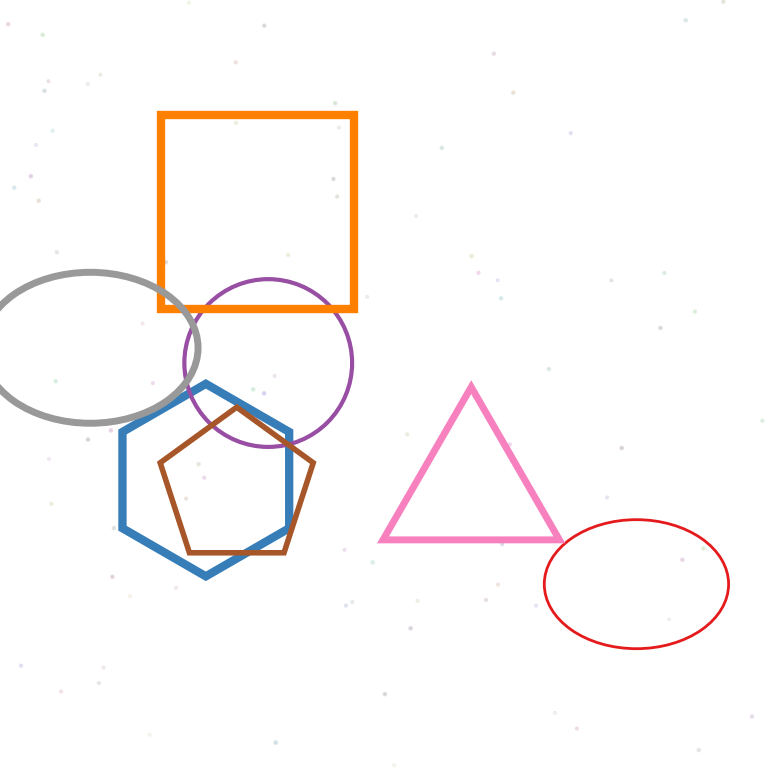[{"shape": "oval", "thickness": 1, "radius": 0.6, "center": [0.827, 0.241]}, {"shape": "hexagon", "thickness": 3, "radius": 0.63, "center": [0.267, 0.377]}, {"shape": "circle", "thickness": 1.5, "radius": 0.54, "center": [0.348, 0.529]}, {"shape": "square", "thickness": 3, "radius": 0.63, "center": [0.334, 0.725]}, {"shape": "pentagon", "thickness": 2, "radius": 0.52, "center": [0.307, 0.367]}, {"shape": "triangle", "thickness": 2.5, "radius": 0.66, "center": [0.612, 0.365]}, {"shape": "oval", "thickness": 2.5, "radius": 0.7, "center": [0.117, 0.548]}]